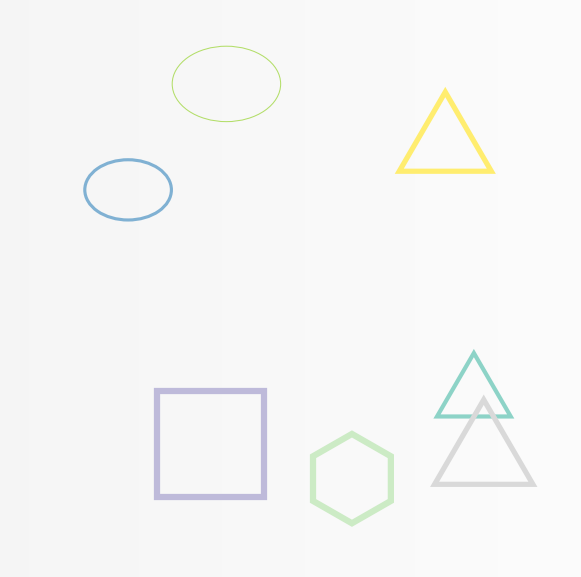[{"shape": "triangle", "thickness": 2, "radius": 0.37, "center": [0.815, 0.315]}, {"shape": "square", "thickness": 3, "radius": 0.46, "center": [0.362, 0.23]}, {"shape": "oval", "thickness": 1.5, "radius": 0.37, "center": [0.22, 0.67]}, {"shape": "oval", "thickness": 0.5, "radius": 0.47, "center": [0.39, 0.854]}, {"shape": "triangle", "thickness": 2.5, "radius": 0.49, "center": [0.832, 0.209]}, {"shape": "hexagon", "thickness": 3, "radius": 0.39, "center": [0.605, 0.17]}, {"shape": "triangle", "thickness": 2.5, "radius": 0.46, "center": [0.766, 0.748]}]